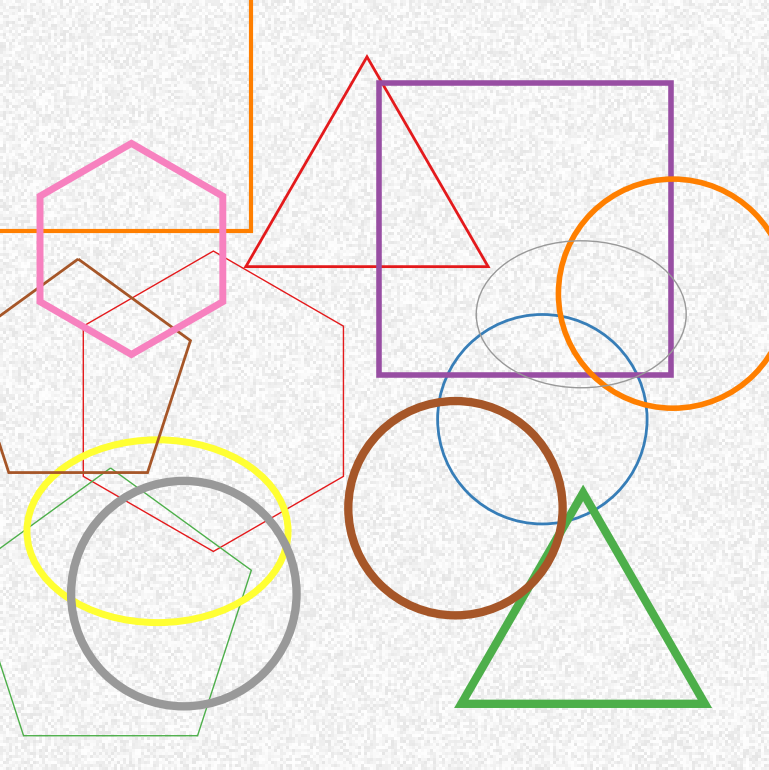[{"shape": "triangle", "thickness": 1, "radius": 0.91, "center": [0.477, 0.745]}, {"shape": "hexagon", "thickness": 0.5, "radius": 0.98, "center": [0.277, 0.479]}, {"shape": "circle", "thickness": 1, "radius": 0.68, "center": [0.704, 0.456]}, {"shape": "triangle", "thickness": 3, "radius": 0.91, "center": [0.757, 0.177]}, {"shape": "pentagon", "thickness": 0.5, "radius": 0.96, "center": [0.144, 0.2]}, {"shape": "square", "thickness": 2, "radius": 0.95, "center": [0.681, 0.703]}, {"shape": "square", "thickness": 1.5, "radius": 0.98, "center": [0.13, 0.896]}, {"shape": "circle", "thickness": 2, "radius": 0.74, "center": [0.874, 0.619]}, {"shape": "oval", "thickness": 2.5, "radius": 0.85, "center": [0.205, 0.31]}, {"shape": "circle", "thickness": 3, "radius": 0.7, "center": [0.592, 0.34]}, {"shape": "pentagon", "thickness": 1, "radius": 0.77, "center": [0.102, 0.51]}, {"shape": "hexagon", "thickness": 2.5, "radius": 0.69, "center": [0.171, 0.677]}, {"shape": "circle", "thickness": 3, "radius": 0.73, "center": [0.239, 0.229]}, {"shape": "oval", "thickness": 0.5, "radius": 0.68, "center": [0.755, 0.592]}]